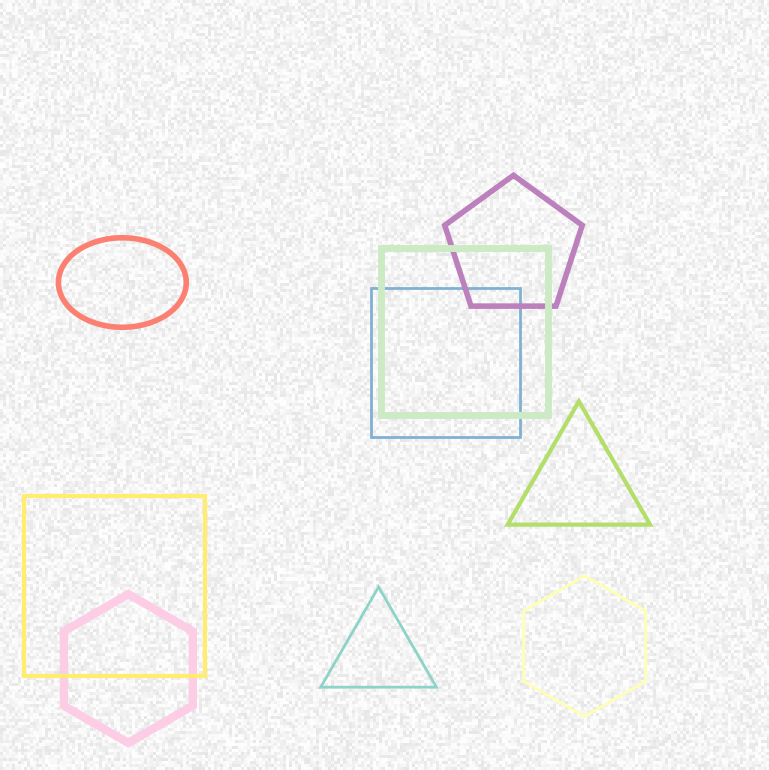[{"shape": "triangle", "thickness": 1, "radius": 0.43, "center": [0.492, 0.151]}, {"shape": "hexagon", "thickness": 1, "radius": 0.46, "center": [0.759, 0.161]}, {"shape": "oval", "thickness": 2, "radius": 0.42, "center": [0.159, 0.633]}, {"shape": "square", "thickness": 1, "radius": 0.48, "center": [0.578, 0.529]}, {"shape": "triangle", "thickness": 1.5, "radius": 0.53, "center": [0.752, 0.372]}, {"shape": "hexagon", "thickness": 3, "radius": 0.48, "center": [0.167, 0.132]}, {"shape": "pentagon", "thickness": 2, "radius": 0.47, "center": [0.667, 0.678]}, {"shape": "square", "thickness": 2.5, "radius": 0.54, "center": [0.603, 0.569]}, {"shape": "square", "thickness": 1.5, "radius": 0.59, "center": [0.149, 0.239]}]